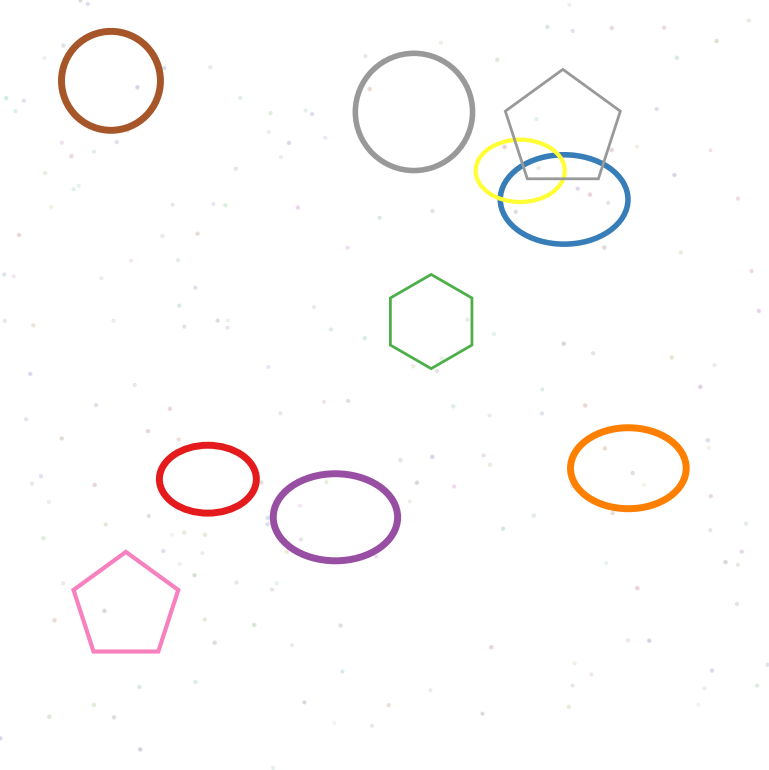[{"shape": "oval", "thickness": 2.5, "radius": 0.31, "center": [0.27, 0.378]}, {"shape": "oval", "thickness": 2, "radius": 0.41, "center": [0.733, 0.741]}, {"shape": "hexagon", "thickness": 1, "radius": 0.31, "center": [0.56, 0.582]}, {"shape": "oval", "thickness": 2.5, "radius": 0.4, "center": [0.436, 0.328]}, {"shape": "oval", "thickness": 2.5, "radius": 0.38, "center": [0.816, 0.392]}, {"shape": "oval", "thickness": 1.5, "radius": 0.29, "center": [0.676, 0.778]}, {"shape": "circle", "thickness": 2.5, "radius": 0.32, "center": [0.144, 0.895]}, {"shape": "pentagon", "thickness": 1.5, "radius": 0.36, "center": [0.164, 0.212]}, {"shape": "pentagon", "thickness": 1, "radius": 0.39, "center": [0.731, 0.831]}, {"shape": "circle", "thickness": 2, "radius": 0.38, "center": [0.538, 0.855]}]